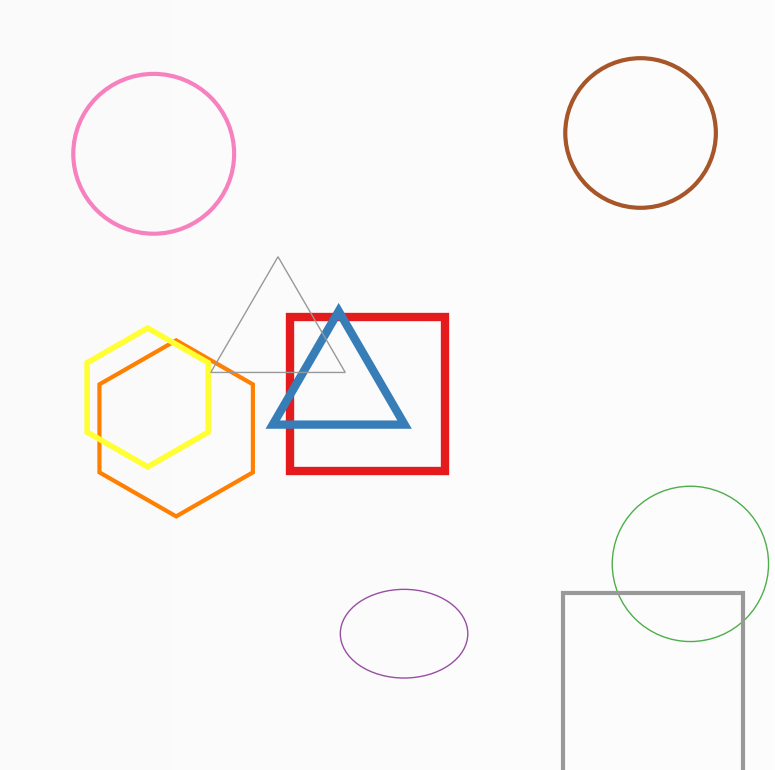[{"shape": "square", "thickness": 3, "radius": 0.5, "center": [0.474, 0.488]}, {"shape": "triangle", "thickness": 3, "radius": 0.49, "center": [0.437, 0.498]}, {"shape": "circle", "thickness": 0.5, "radius": 0.5, "center": [0.891, 0.268]}, {"shape": "oval", "thickness": 0.5, "radius": 0.41, "center": [0.521, 0.177]}, {"shape": "hexagon", "thickness": 1.5, "radius": 0.57, "center": [0.227, 0.444]}, {"shape": "hexagon", "thickness": 2, "radius": 0.45, "center": [0.191, 0.484]}, {"shape": "circle", "thickness": 1.5, "radius": 0.49, "center": [0.827, 0.827]}, {"shape": "circle", "thickness": 1.5, "radius": 0.52, "center": [0.198, 0.8]}, {"shape": "triangle", "thickness": 0.5, "radius": 0.5, "center": [0.359, 0.566]}, {"shape": "square", "thickness": 1.5, "radius": 0.58, "center": [0.842, 0.113]}]